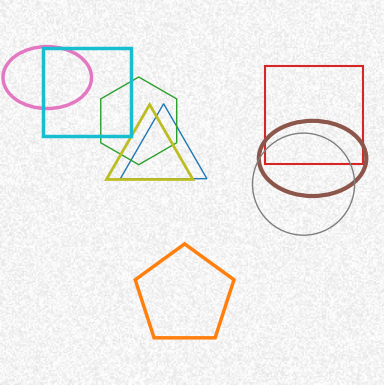[{"shape": "triangle", "thickness": 1, "radius": 0.65, "center": [0.425, 0.601]}, {"shape": "pentagon", "thickness": 2.5, "radius": 0.67, "center": [0.479, 0.232]}, {"shape": "hexagon", "thickness": 1, "radius": 0.57, "center": [0.36, 0.686]}, {"shape": "square", "thickness": 1.5, "radius": 0.64, "center": [0.816, 0.701]}, {"shape": "oval", "thickness": 3, "radius": 0.7, "center": [0.812, 0.588]}, {"shape": "oval", "thickness": 2.5, "radius": 0.57, "center": [0.123, 0.799]}, {"shape": "circle", "thickness": 1, "radius": 0.66, "center": [0.788, 0.522]}, {"shape": "triangle", "thickness": 2, "radius": 0.65, "center": [0.389, 0.599]}, {"shape": "square", "thickness": 2.5, "radius": 0.57, "center": [0.225, 0.762]}]